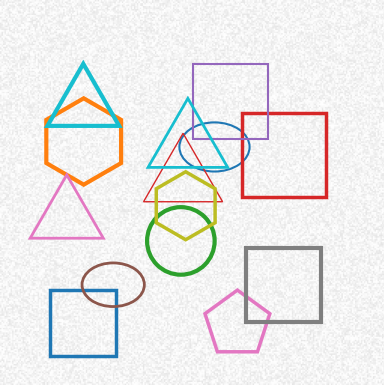[{"shape": "square", "thickness": 2.5, "radius": 0.43, "center": [0.217, 0.161]}, {"shape": "oval", "thickness": 1.5, "radius": 0.46, "center": [0.557, 0.618]}, {"shape": "hexagon", "thickness": 3, "radius": 0.56, "center": [0.217, 0.633]}, {"shape": "circle", "thickness": 3, "radius": 0.44, "center": [0.47, 0.374]}, {"shape": "triangle", "thickness": 1, "radius": 0.59, "center": [0.476, 0.535]}, {"shape": "square", "thickness": 2.5, "radius": 0.54, "center": [0.737, 0.597]}, {"shape": "square", "thickness": 1.5, "radius": 0.49, "center": [0.598, 0.736]}, {"shape": "oval", "thickness": 2, "radius": 0.4, "center": [0.294, 0.26]}, {"shape": "triangle", "thickness": 2, "radius": 0.55, "center": [0.173, 0.436]}, {"shape": "pentagon", "thickness": 2.5, "radius": 0.44, "center": [0.617, 0.158]}, {"shape": "square", "thickness": 3, "radius": 0.48, "center": [0.737, 0.259]}, {"shape": "hexagon", "thickness": 2.5, "radius": 0.44, "center": [0.482, 0.466]}, {"shape": "triangle", "thickness": 2, "radius": 0.6, "center": [0.488, 0.625]}, {"shape": "triangle", "thickness": 3, "radius": 0.54, "center": [0.216, 0.727]}]